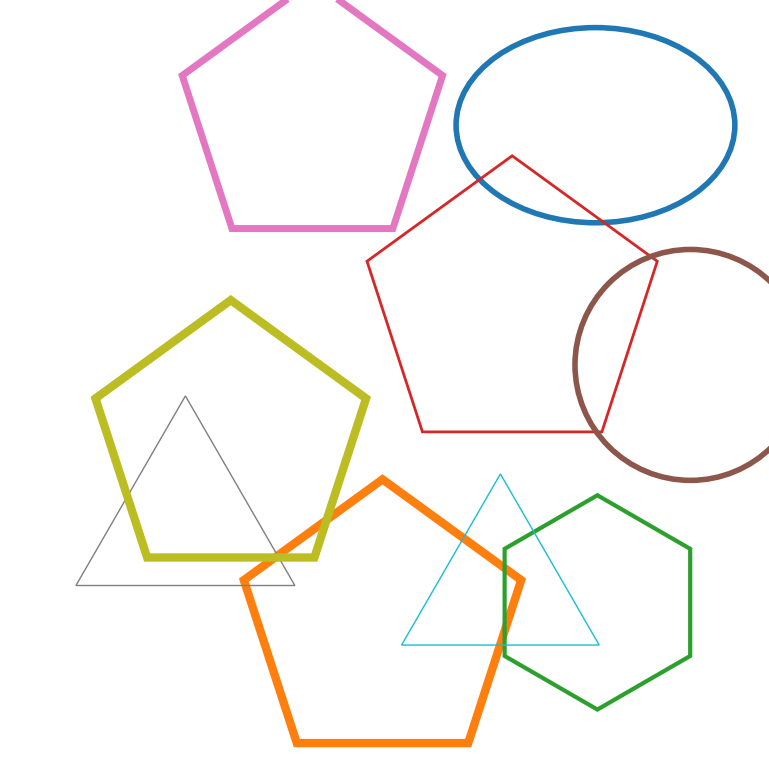[{"shape": "oval", "thickness": 2, "radius": 0.91, "center": [0.773, 0.837]}, {"shape": "pentagon", "thickness": 3, "radius": 0.95, "center": [0.497, 0.188]}, {"shape": "hexagon", "thickness": 1.5, "radius": 0.7, "center": [0.776, 0.218]}, {"shape": "pentagon", "thickness": 1, "radius": 0.99, "center": [0.665, 0.599]}, {"shape": "circle", "thickness": 2, "radius": 0.75, "center": [0.897, 0.526]}, {"shape": "pentagon", "thickness": 2.5, "radius": 0.89, "center": [0.406, 0.847]}, {"shape": "triangle", "thickness": 0.5, "radius": 0.82, "center": [0.241, 0.322]}, {"shape": "pentagon", "thickness": 3, "radius": 0.92, "center": [0.3, 0.425]}, {"shape": "triangle", "thickness": 0.5, "radius": 0.74, "center": [0.65, 0.236]}]